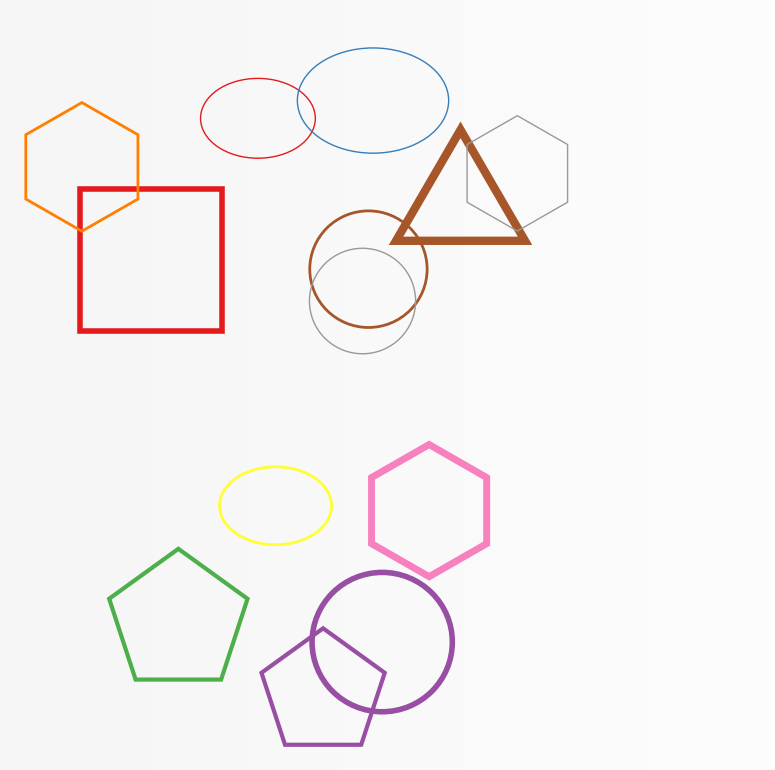[{"shape": "square", "thickness": 2, "radius": 0.46, "center": [0.195, 0.663]}, {"shape": "oval", "thickness": 0.5, "radius": 0.37, "center": [0.333, 0.846]}, {"shape": "oval", "thickness": 0.5, "radius": 0.49, "center": [0.481, 0.869]}, {"shape": "pentagon", "thickness": 1.5, "radius": 0.47, "center": [0.23, 0.193]}, {"shape": "circle", "thickness": 2, "radius": 0.45, "center": [0.493, 0.166]}, {"shape": "pentagon", "thickness": 1.5, "radius": 0.42, "center": [0.417, 0.1]}, {"shape": "hexagon", "thickness": 1, "radius": 0.42, "center": [0.106, 0.783]}, {"shape": "oval", "thickness": 1, "radius": 0.36, "center": [0.356, 0.343]}, {"shape": "triangle", "thickness": 3, "radius": 0.48, "center": [0.594, 0.735]}, {"shape": "circle", "thickness": 1, "radius": 0.38, "center": [0.475, 0.65]}, {"shape": "hexagon", "thickness": 2.5, "radius": 0.43, "center": [0.554, 0.337]}, {"shape": "circle", "thickness": 0.5, "radius": 0.34, "center": [0.468, 0.609]}, {"shape": "hexagon", "thickness": 0.5, "radius": 0.37, "center": [0.668, 0.775]}]